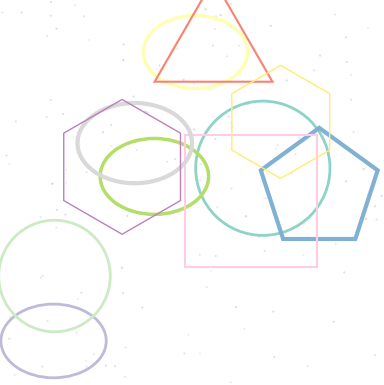[{"shape": "circle", "thickness": 2, "radius": 0.87, "center": [0.683, 0.563]}, {"shape": "oval", "thickness": 2.5, "radius": 0.68, "center": [0.508, 0.865]}, {"shape": "oval", "thickness": 2, "radius": 0.68, "center": [0.139, 0.114]}, {"shape": "triangle", "thickness": 1.5, "radius": 0.88, "center": [0.555, 0.876]}, {"shape": "pentagon", "thickness": 3, "radius": 0.8, "center": [0.829, 0.508]}, {"shape": "oval", "thickness": 2.5, "radius": 0.7, "center": [0.401, 0.542]}, {"shape": "square", "thickness": 1.5, "radius": 0.86, "center": [0.651, 0.479]}, {"shape": "oval", "thickness": 3, "radius": 0.74, "center": [0.35, 0.628]}, {"shape": "hexagon", "thickness": 1, "radius": 0.88, "center": [0.317, 0.567]}, {"shape": "circle", "thickness": 2, "radius": 0.72, "center": [0.142, 0.283]}, {"shape": "hexagon", "thickness": 1, "radius": 0.73, "center": [0.729, 0.683]}]